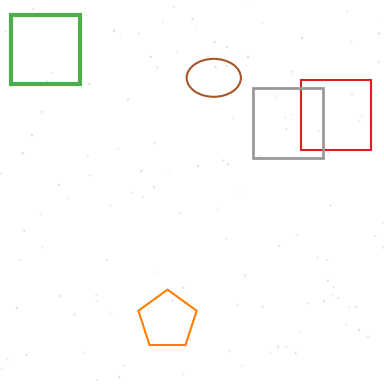[{"shape": "square", "thickness": 1.5, "radius": 0.45, "center": [0.872, 0.701]}, {"shape": "square", "thickness": 3, "radius": 0.45, "center": [0.117, 0.871]}, {"shape": "pentagon", "thickness": 1.5, "radius": 0.4, "center": [0.435, 0.168]}, {"shape": "oval", "thickness": 1.5, "radius": 0.35, "center": [0.555, 0.798]}, {"shape": "square", "thickness": 2, "radius": 0.46, "center": [0.748, 0.681]}]